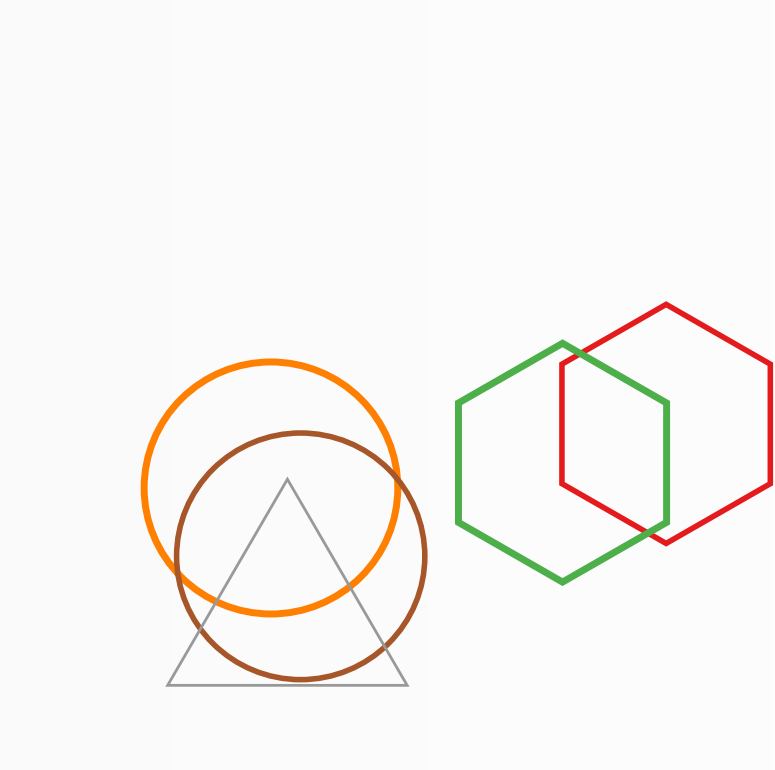[{"shape": "hexagon", "thickness": 2, "radius": 0.78, "center": [0.86, 0.449]}, {"shape": "hexagon", "thickness": 2.5, "radius": 0.78, "center": [0.726, 0.399]}, {"shape": "circle", "thickness": 2.5, "radius": 0.82, "center": [0.35, 0.366]}, {"shape": "circle", "thickness": 2, "radius": 0.8, "center": [0.388, 0.278]}, {"shape": "triangle", "thickness": 1, "radius": 0.89, "center": [0.371, 0.199]}]